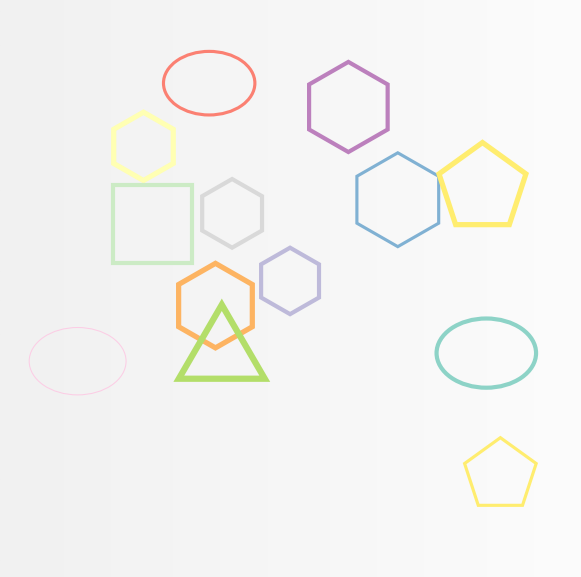[{"shape": "oval", "thickness": 2, "radius": 0.43, "center": [0.837, 0.388]}, {"shape": "hexagon", "thickness": 2.5, "radius": 0.3, "center": [0.247, 0.746]}, {"shape": "hexagon", "thickness": 2, "radius": 0.29, "center": [0.499, 0.513]}, {"shape": "oval", "thickness": 1.5, "radius": 0.39, "center": [0.36, 0.855]}, {"shape": "hexagon", "thickness": 1.5, "radius": 0.41, "center": [0.684, 0.653]}, {"shape": "hexagon", "thickness": 2.5, "radius": 0.37, "center": [0.371, 0.47]}, {"shape": "triangle", "thickness": 3, "radius": 0.43, "center": [0.382, 0.386]}, {"shape": "oval", "thickness": 0.5, "radius": 0.42, "center": [0.134, 0.374]}, {"shape": "hexagon", "thickness": 2, "radius": 0.3, "center": [0.399, 0.63]}, {"shape": "hexagon", "thickness": 2, "radius": 0.39, "center": [0.599, 0.814]}, {"shape": "square", "thickness": 2, "radius": 0.34, "center": [0.262, 0.612]}, {"shape": "pentagon", "thickness": 1.5, "radius": 0.32, "center": [0.861, 0.177]}, {"shape": "pentagon", "thickness": 2.5, "radius": 0.39, "center": [0.83, 0.674]}]